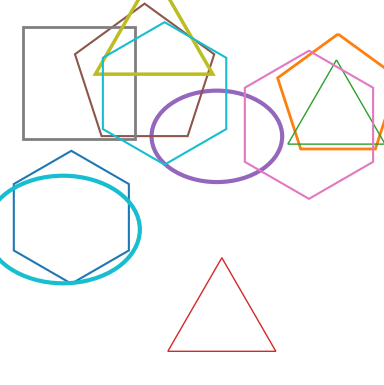[{"shape": "hexagon", "thickness": 1.5, "radius": 0.86, "center": [0.185, 0.436]}, {"shape": "pentagon", "thickness": 2, "radius": 0.82, "center": [0.878, 0.747]}, {"shape": "triangle", "thickness": 1, "radius": 0.73, "center": [0.874, 0.699]}, {"shape": "triangle", "thickness": 1, "radius": 0.81, "center": [0.576, 0.169]}, {"shape": "oval", "thickness": 3, "radius": 0.85, "center": [0.563, 0.646]}, {"shape": "pentagon", "thickness": 1.5, "radius": 0.95, "center": [0.376, 0.8]}, {"shape": "hexagon", "thickness": 1.5, "radius": 0.96, "center": [0.803, 0.676]}, {"shape": "square", "thickness": 2, "radius": 0.73, "center": [0.205, 0.784]}, {"shape": "triangle", "thickness": 2.5, "radius": 0.88, "center": [0.4, 0.895]}, {"shape": "oval", "thickness": 3, "radius": 1.0, "center": [0.164, 0.404]}, {"shape": "hexagon", "thickness": 1.5, "radius": 0.93, "center": [0.427, 0.757]}]